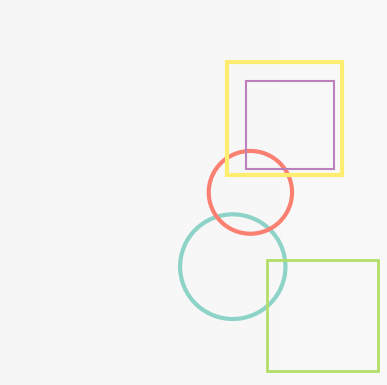[{"shape": "circle", "thickness": 3, "radius": 0.68, "center": [0.601, 0.307]}, {"shape": "circle", "thickness": 3, "radius": 0.54, "center": [0.646, 0.5]}, {"shape": "square", "thickness": 2, "radius": 0.72, "center": [0.832, 0.18]}, {"shape": "square", "thickness": 1.5, "radius": 0.57, "center": [0.749, 0.676]}, {"shape": "square", "thickness": 3, "radius": 0.74, "center": [0.734, 0.693]}]